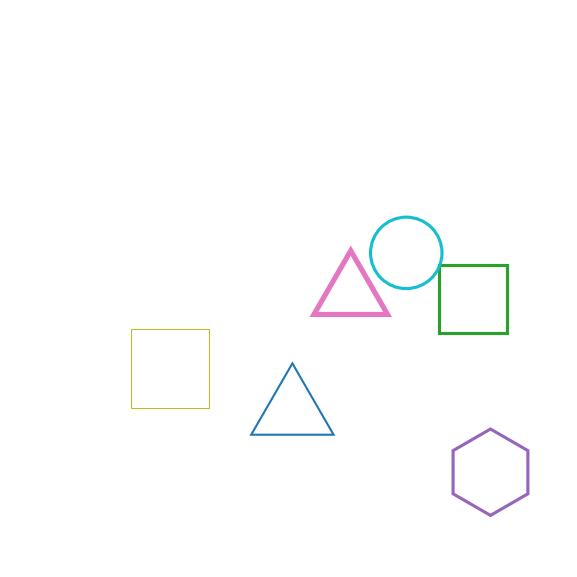[{"shape": "triangle", "thickness": 1, "radius": 0.41, "center": [0.506, 0.288]}, {"shape": "square", "thickness": 1.5, "radius": 0.3, "center": [0.82, 0.481]}, {"shape": "hexagon", "thickness": 1.5, "radius": 0.37, "center": [0.849, 0.181]}, {"shape": "triangle", "thickness": 2.5, "radius": 0.37, "center": [0.607, 0.491]}, {"shape": "square", "thickness": 0.5, "radius": 0.34, "center": [0.295, 0.361]}, {"shape": "circle", "thickness": 1.5, "radius": 0.31, "center": [0.703, 0.561]}]